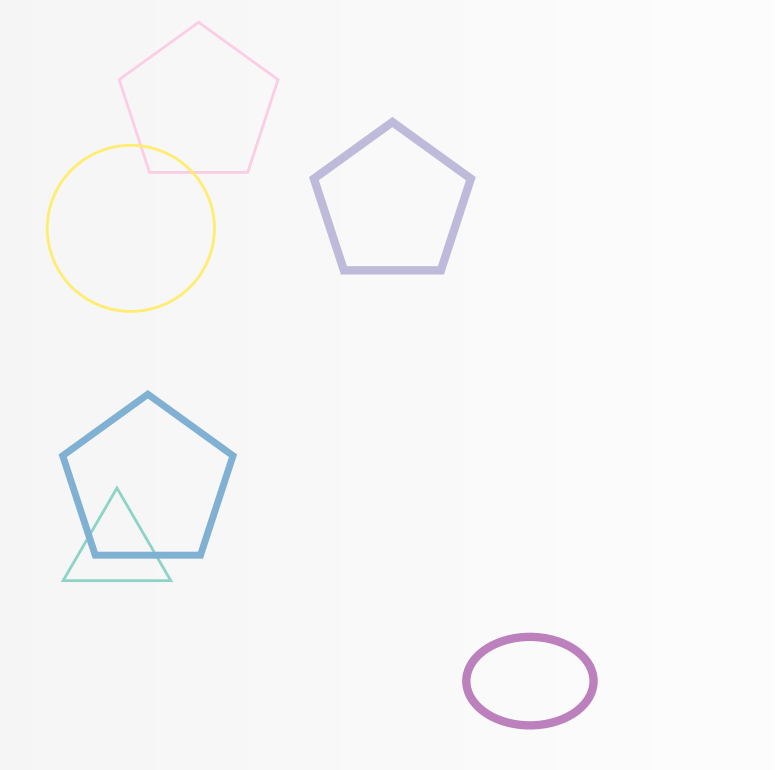[{"shape": "triangle", "thickness": 1, "radius": 0.4, "center": [0.151, 0.286]}, {"shape": "pentagon", "thickness": 3, "radius": 0.53, "center": [0.506, 0.735]}, {"shape": "pentagon", "thickness": 2.5, "radius": 0.58, "center": [0.191, 0.372]}, {"shape": "pentagon", "thickness": 1, "radius": 0.54, "center": [0.256, 0.863]}, {"shape": "oval", "thickness": 3, "radius": 0.41, "center": [0.684, 0.115]}, {"shape": "circle", "thickness": 1, "radius": 0.54, "center": [0.169, 0.703]}]